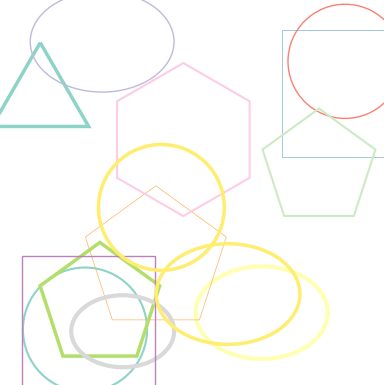[{"shape": "triangle", "thickness": 2.5, "radius": 0.73, "center": [0.105, 0.744]}, {"shape": "circle", "thickness": 1.5, "radius": 0.81, "center": [0.221, 0.144]}, {"shape": "oval", "thickness": 3, "radius": 0.86, "center": [0.68, 0.188]}, {"shape": "oval", "thickness": 1, "radius": 0.93, "center": [0.265, 0.892]}, {"shape": "circle", "thickness": 1, "radius": 0.74, "center": [0.896, 0.841]}, {"shape": "square", "thickness": 0.5, "radius": 0.82, "center": [0.898, 0.757]}, {"shape": "pentagon", "thickness": 0.5, "radius": 0.96, "center": [0.405, 0.325]}, {"shape": "pentagon", "thickness": 2.5, "radius": 0.82, "center": [0.259, 0.207]}, {"shape": "hexagon", "thickness": 1.5, "radius": 0.99, "center": [0.476, 0.637]}, {"shape": "oval", "thickness": 3, "radius": 0.67, "center": [0.319, 0.14]}, {"shape": "square", "thickness": 1, "radius": 0.86, "center": [0.23, 0.162]}, {"shape": "pentagon", "thickness": 1.5, "radius": 0.77, "center": [0.829, 0.564]}, {"shape": "oval", "thickness": 2.5, "radius": 0.93, "center": [0.592, 0.236]}, {"shape": "circle", "thickness": 2.5, "radius": 0.82, "center": [0.419, 0.461]}]